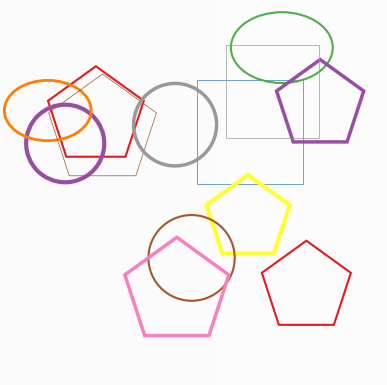[{"shape": "pentagon", "thickness": 1.5, "radius": 0.65, "center": [0.247, 0.698]}, {"shape": "pentagon", "thickness": 1.5, "radius": 0.6, "center": [0.791, 0.254]}, {"shape": "square", "thickness": 0.5, "radius": 0.68, "center": [0.645, 0.657]}, {"shape": "oval", "thickness": 1.5, "radius": 0.66, "center": [0.727, 0.876]}, {"shape": "circle", "thickness": 3, "radius": 0.5, "center": [0.168, 0.627]}, {"shape": "pentagon", "thickness": 2.5, "radius": 0.59, "center": [0.826, 0.727]}, {"shape": "oval", "thickness": 2, "radius": 0.56, "center": [0.123, 0.713]}, {"shape": "pentagon", "thickness": 3, "radius": 0.57, "center": [0.64, 0.433]}, {"shape": "circle", "thickness": 1.5, "radius": 0.56, "center": [0.494, 0.33]}, {"shape": "pentagon", "thickness": 0.5, "radius": 0.73, "center": [0.265, 0.662]}, {"shape": "pentagon", "thickness": 2.5, "radius": 0.71, "center": [0.456, 0.243]}, {"shape": "square", "thickness": 0.5, "radius": 0.6, "center": [0.702, 0.762]}, {"shape": "circle", "thickness": 2.5, "radius": 0.54, "center": [0.452, 0.676]}]